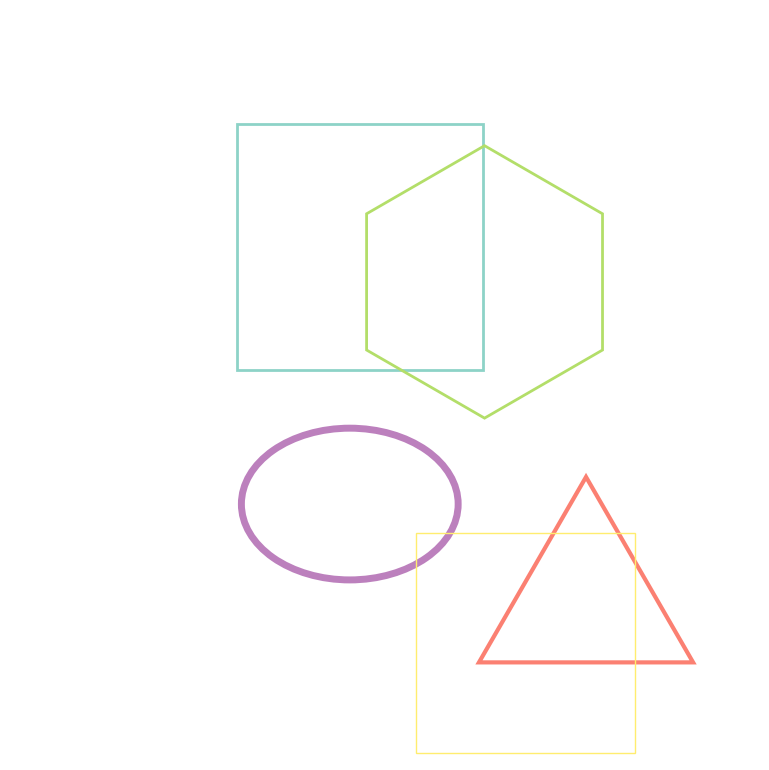[{"shape": "square", "thickness": 1, "radius": 0.8, "center": [0.467, 0.679]}, {"shape": "triangle", "thickness": 1.5, "radius": 0.8, "center": [0.761, 0.22]}, {"shape": "hexagon", "thickness": 1, "radius": 0.88, "center": [0.629, 0.634]}, {"shape": "oval", "thickness": 2.5, "radius": 0.7, "center": [0.454, 0.345]}, {"shape": "square", "thickness": 0.5, "radius": 0.71, "center": [0.682, 0.165]}]